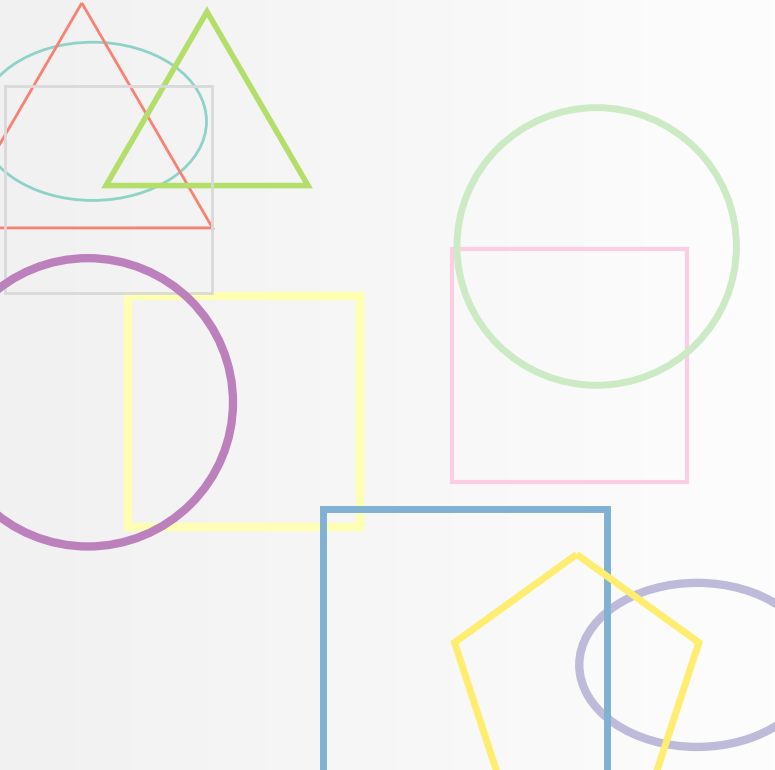[{"shape": "oval", "thickness": 1, "radius": 0.73, "center": [0.12, 0.842]}, {"shape": "square", "thickness": 3, "radius": 0.75, "center": [0.315, 0.466]}, {"shape": "oval", "thickness": 3, "radius": 0.76, "center": [0.9, 0.136]}, {"shape": "triangle", "thickness": 1, "radius": 0.97, "center": [0.106, 0.801]}, {"shape": "square", "thickness": 2.5, "radius": 0.92, "center": [0.6, 0.155]}, {"shape": "triangle", "thickness": 2, "radius": 0.75, "center": [0.267, 0.834]}, {"shape": "square", "thickness": 1.5, "radius": 0.76, "center": [0.735, 0.526]}, {"shape": "square", "thickness": 1, "radius": 0.67, "center": [0.14, 0.754]}, {"shape": "circle", "thickness": 3, "radius": 0.94, "center": [0.113, 0.478]}, {"shape": "circle", "thickness": 2.5, "radius": 0.9, "center": [0.77, 0.68]}, {"shape": "pentagon", "thickness": 2.5, "radius": 0.83, "center": [0.744, 0.114]}]